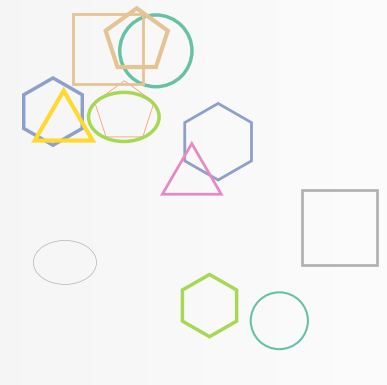[{"shape": "circle", "thickness": 1.5, "radius": 0.37, "center": [0.721, 0.167]}, {"shape": "circle", "thickness": 2.5, "radius": 0.47, "center": [0.402, 0.868]}, {"shape": "pentagon", "thickness": 0.5, "radius": 0.4, "center": [0.321, 0.71]}, {"shape": "hexagon", "thickness": 2, "radius": 0.5, "center": [0.563, 0.632]}, {"shape": "hexagon", "thickness": 2.5, "radius": 0.44, "center": [0.137, 0.71]}, {"shape": "triangle", "thickness": 2, "radius": 0.44, "center": [0.495, 0.539]}, {"shape": "hexagon", "thickness": 2.5, "radius": 0.4, "center": [0.541, 0.206]}, {"shape": "oval", "thickness": 2.5, "radius": 0.46, "center": [0.32, 0.696]}, {"shape": "triangle", "thickness": 3, "radius": 0.43, "center": [0.164, 0.678]}, {"shape": "square", "thickness": 2, "radius": 0.46, "center": [0.278, 0.873]}, {"shape": "pentagon", "thickness": 3, "radius": 0.42, "center": [0.353, 0.894]}, {"shape": "oval", "thickness": 0.5, "radius": 0.41, "center": [0.168, 0.318]}, {"shape": "square", "thickness": 2, "radius": 0.48, "center": [0.875, 0.408]}]